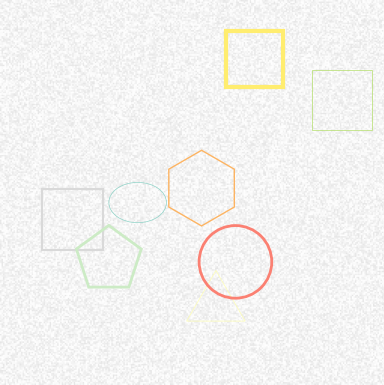[{"shape": "oval", "thickness": 0.5, "radius": 0.37, "center": [0.358, 0.474]}, {"shape": "triangle", "thickness": 0.5, "radius": 0.44, "center": [0.561, 0.21]}, {"shape": "circle", "thickness": 2, "radius": 0.47, "center": [0.612, 0.32]}, {"shape": "hexagon", "thickness": 1, "radius": 0.49, "center": [0.524, 0.511]}, {"shape": "square", "thickness": 0.5, "radius": 0.39, "center": [0.889, 0.739]}, {"shape": "square", "thickness": 1.5, "radius": 0.39, "center": [0.189, 0.43]}, {"shape": "pentagon", "thickness": 2, "radius": 0.44, "center": [0.283, 0.326]}, {"shape": "square", "thickness": 3, "radius": 0.36, "center": [0.661, 0.847]}]